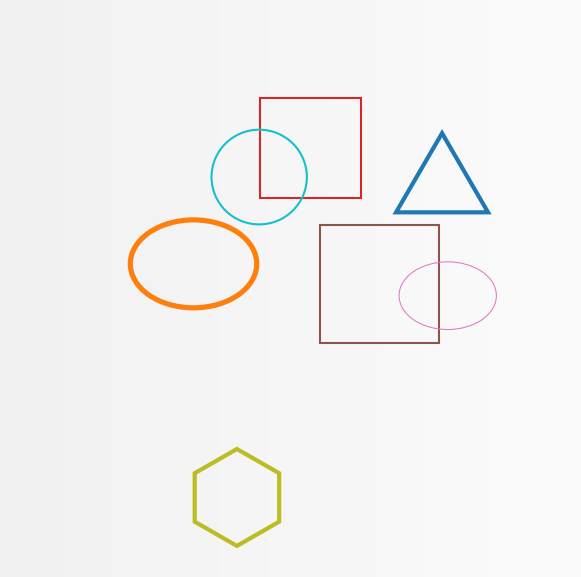[{"shape": "triangle", "thickness": 2, "radius": 0.46, "center": [0.761, 0.677]}, {"shape": "oval", "thickness": 2.5, "radius": 0.54, "center": [0.333, 0.542]}, {"shape": "square", "thickness": 1, "radius": 0.43, "center": [0.534, 0.742]}, {"shape": "square", "thickness": 1, "radius": 0.51, "center": [0.652, 0.508]}, {"shape": "oval", "thickness": 0.5, "radius": 0.42, "center": [0.77, 0.487]}, {"shape": "hexagon", "thickness": 2, "radius": 0.42, "center": [0.408, 0.138]}, {"shape": "circle", "thickness": 1, "radius": 0.41, "center": [0.446, 0.693]}]